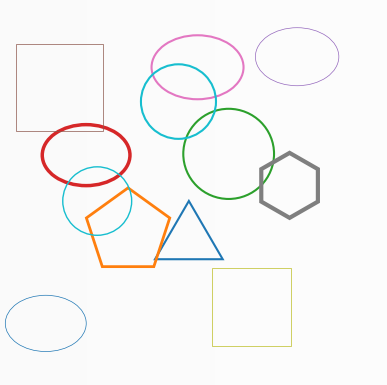[{"shape": "triangle", "thickness": 1.5, "radius": 0.5, "center": [0.487, 0.377]}, {"shape": "oval", "thickness": 0.5, "radius": 0.52, "center": [0.118, 0.16]}, {"shape": "pentagon", "thickness": 2, "radius": 0.57, "center": [0.331, 0.399]}, {"shape": "circle", "thickness": 1.5, "radius": 0.59, "center": [0.59, 0.6]}, {"shape": "oval", "thickness": 2.5, "radius": 0.57, "center": [0.222, 0.597]}, {"shape": "oval", "thickness": 0.5, "radius": 0.54, "center": [0.767, 0.853]}, {"shape": "square", "thickness": 0.5, "radius": 0.56, "center": [0.154, 0.773]}, {"shape": "oval", "thickness": 1.5, "radius": 0.59, "center": [0.51, 0.825]}, {"shape": "hexagon", "thickness": 3, "radius": 0.42, "center": [0.747, 0.519]}, {"shape": "square", "thickness": 0.5, "radius": 0.51, "center": [0.648, 0.202]}, {"shape": "circle", "thickness": 1, "radius": 0.44, "center": [0.251, 0.478]}, {"shape": "circle", "thickness": 1.5, "radius": 0.48, "center": [0.461, 0.736]}]